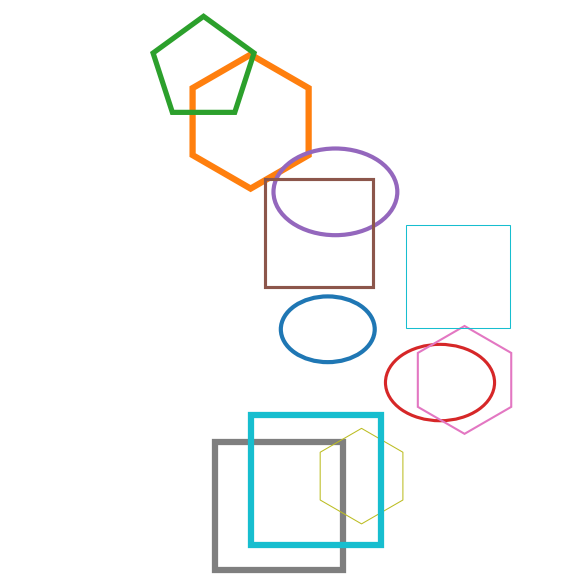[{"shape": "oval", "thickness": 2, "radius": 0.41, "center": [0.568, 0.429]}, {"shape": "hexagon", "thickness": 3, "radius": 0.58, "center": [0.434, 0.789]}, {"shape": "pentagon", "thickness": 2.5, "radius": 0.46, "center": [0.352, 0.879]}, {"shape": "oval", "thickness": 1.5, "radius": 0.47, "center": [0.762, 0.337]}, {"shape": "oval", "thickness": 2, "radius": 0.54, "center": [0.581, 0.667]}, {"shape": "square", "thickness": 1.5, "radius": 0.47, "center": [0.553, 0.596]}, {"shape": "hexagon", "thickness": 1, "radius": 0.47, "center": [0.804, 0.341]}, {"shape": "square", "thickness": 3, "radius": 0.55, "center": [0.483, 0.123]}, {"shape": "hexagon", "thickness": 0.5, "radius": 0.41, "center": [0.626, 0.175]}, {"shape": "square", "thickness": 3, "radius": 0.56, "center": [0.547, 0.168]}, {"shape": "square", "thickness": 0.5, "radius": 0.45, "center": [0.794, 0.52]}]